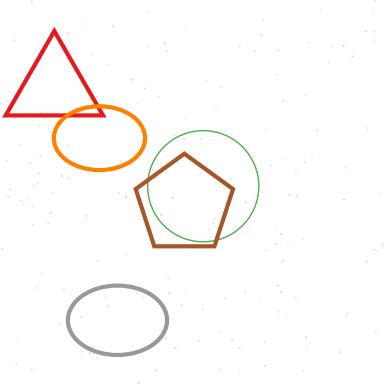[{"shape": "triangle", "thickness": 3, "radius": 0.73, "center": [0.141, 0.773]}, {"shape": "circle", "thickness": 1, "radius": 0.72, "center": [0.528, 0.516]}, {"shape": "oval", "thickness": 3, "radius": 0.59, "center": [0.258, 0.641]}, {"shape": "pentagon", "thickness": 3, "radius": 0.66, "center": [0.479, 0.468]}, {"shape": "oval", "thickness": 3, "radius": 0.64, "center": [0.305, 0.168]}]